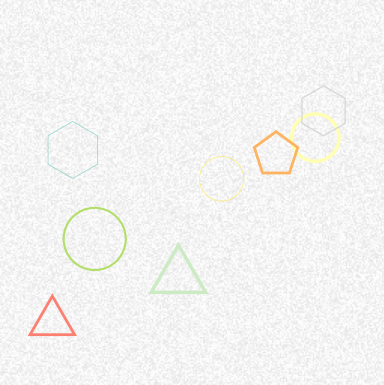[{"shape": "hexagon", "thickness": 0.5, "radius": 0.37, "center": [0.189, 0.611]}, {"shape": "circle", "thickness": 2.5, "radius": 0.31, "center": [0.819, 0.642]}, {"shape": "triangle", "thickness": 2, "radius": 0.33, "center": [0.136, 0.164]}, {"shape": "pentagon", "thickness": 2, "radius": 0.3, "center": [0.717, 0.599]}, {"shape": "circle", "thickness": 1.5, "radius": 0.4, "center": [0.246, 0.379]}, {"shape": "hexagon", "thickness": 1, "radius": 0.32, "center": [0.84, 0.712]}, {"shape": "triangle", "thickness": 2.5, "radius": 0.41, "center": [0.464, 0.282]}, {"shape": "circle", "thickness": 0.5, "radius": 0.29, "center": [0.576, 0.535]}]